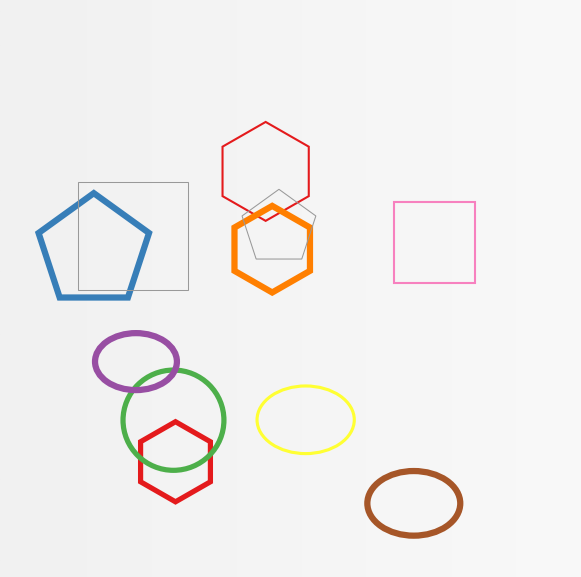[{"shape": "hexagon", "thickness": 2.5, "radius": 0.35, "center": [0.302, 0.2]}, {"shape": "hexagon", "thickness": 1, "radius": 0.43, "center": [0.457, 0.702]}, {"shape": "pentagon", "thickness": 3, "radius": 0.5, "center": [0.161, 0.565]}, {"shape": "circle", "thickness": 2.5, "radius": 0.43, "center": [0.298, 0.272]}, {"shape": "oval", "thickness": 3, "radius": 0.35, "center": [0.234, 0.373]}, {"shape": "hexagon", "thickness": 3, "radius": 0.37, "center": [0.468, 0.568]}, {"shape": "oval", "thickness": 1.5, "radius": 0.42, "center": [0.526, 0.272]}, {"shape": "oval", "thickness": 3, "radius": 0.4, "center": [0.712, 0.128]}, {"shape": "square", "thickness": 1, "radius": 0.35, "center": [0.747, 0.579]}, {"shape": "pentagon", "thickness": 0.5, "radius": 0.33, "center": [0.48, 0.605]}, {"shape": "square", "thickness": 0.5, "radius": 0.47, "center": [0.229, 0.591]}]